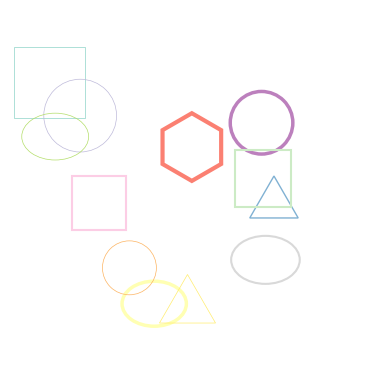[{"shape": "square", "thickness": 0.5, "radius": 0.46, "center": [0.129, 0.785]}, {"shape": "oval", "thickness": 2.5, "radius": 0.42, "center": [0.401, 0.211]}, {"shape": "circle", "thickness": 0.5, "radius": 0.47, "center": [0.208, 0.7]}, {"shape": "hexagon", "thickness": 3, "radius": 0.44, "center": [0.498, 0.618]}, {"shape": "triangle", "thickness": 1, "radius": 0.36, "center": [0.712, 0.47]}, {"shape": "circle", "thickness": 0.5, "radius": 0.35, "center": [0.336, 0.304]}, {"shape": "oval", "thickness": 0.5, "radius": 0.43, "center": [0.143, 0.645]}, {"shape": "square", "thickness": 1.5, "radius": 0.35, "center": [0.257, 0.473]}, {"shape": "oval", "thickness": 1.5, "radius": 0.45, "center": [0.689, 0.325]}, {"shape": "circle", "thickness": 2.5, "radius": 0.41, "center": [0.679, 0.681]}, {"shape": "square", "thickness": 1.5, "radius": 0.37, "center": [0.683, 0.536]}, {"shape": "triangle", "thickness": 0.5, "radius": 0.42, "center": [0.487, 0.203]}]